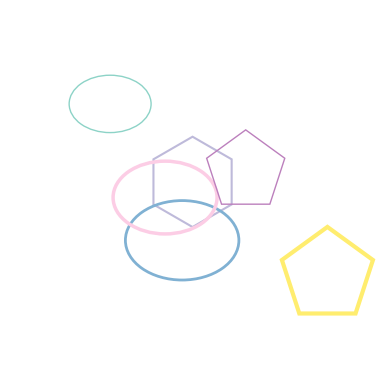[{"shape": "oval", "thickness": 1, "radius": 0.53, "center": [0.286, 0.73]}, {"shape": "hexagon", "thickness": 1.5, "radius": 0.59, "center": [0.5, 0.528]}, {"shape": "oval", "thickness": 2, "radius": 0.74, "center": [0.473, 0.376]}, {"shape": "oval", "thickness": 2.5, "radius": 0.68, "center": [0.429, 0.487]}, {"shape": "pentagon", "thickness": 1, "radius": 0.53, "center": [0.638, 0.556]}, {"shape": "pentagon", "thickness": 3, "radius": 0.62, "center": [0.85, 0.286]}]